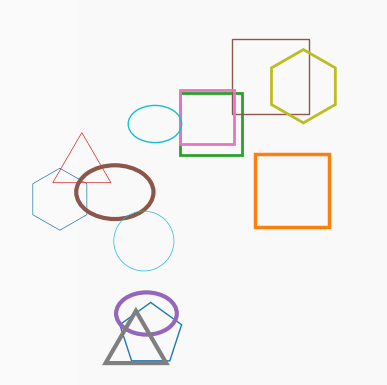[{"shape": "hexagon", "thickness": 0.5, "radius": 0.4, "center": [0.154, 0.482]}, {"shape": "pentagon", "thickness": 1, "radius": 0.42, "center": [0.389, 0.131]}, {"shape": "square", "thickness": 2.5, "radius": 0.48, "center": [0.754, 0.504]}, {"shape": "square", "thickness": 2, "radius": 0.4, "center": [0.545, 0.678]}, {"shape": "triangle", "thickness": 0.5, "radius": 0.43, "center": [0.211, 0.569]}, {"shape": "oval", "thickness": 3, "radius": 0.39, "center": [0.378, 0.186]}, {"shape": "square", "thickness": 1, "radius": 0.49, "center": [0.698, 0.801]}, {"shape": "oval", "thickness": 3, "radius": 0.5, "center": [0.296, 0.501]}, {"shape": "square", "thickness": 2, "radius": 0.35, "center": [0.535, 0.695]}, {"shape": "triangle", "thickness": 3, "radius": 0.45, "center": [0.351, 0.102]}, {"shape": "hexagon", "thickness": 2, "radius": 0.48, "center": [0.783, 0.776]}, {"shape": "circle", "thickness": 0.5, "radius": 0.39, "center": [0.371, 0.374]}, {"shape": "oval", "thickness": 1, "radius": 0.34, "center": [0.4, 0.678]}]